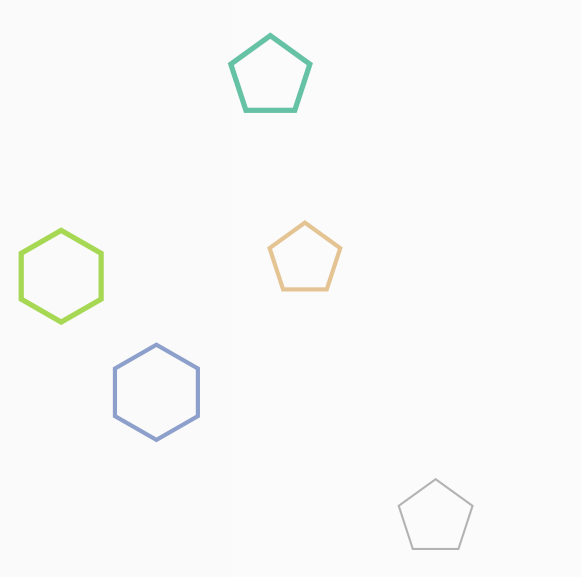[{"shape": "pentagon", "thickness": 2.5, "radius": 0.36, "center": [0.465, 0.866]}, {"shape": "hexagon", "thickness": 2, "radius": 0.41, "center": [0.269, 0.32]}, {"shape": "hexagon", "thickness": 2.5, "radius": 0.4, "center": [0.105, 0.521]}, {"shape": "pentagon", "thickness": 2, "radius": 0.32, "center": [0.525, 0.55]}, {"shape": "pentagon", "thickness": 1, "radius": 0.33, "center": [0.749, 0.103]}]